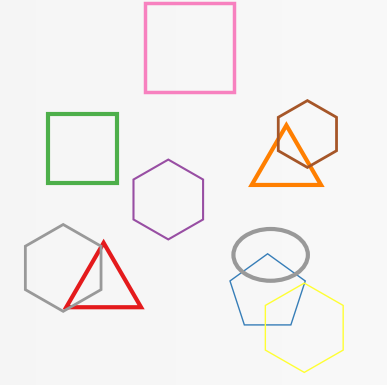[{"shape": "triangle", "thickness": 3, "radius": 0.56, "center": [0.267, 0.258]}, {"shape": "pentagon", "thickness": 1, "radius": 0.51, "center": [0.691, 0.239]}, {"shape": "square", "thickness": 3, "radius": 0.44, "center": [0.214, 0.614]}, {"shape": "hexagon", "thickness": 1.5, "radius": 0.52, "center": [0.434, 0.482]}, {"shape": "triangle", "thickness": 3, "radius": 0.52, "center": [0.739, 0.571]}, {"shape": "hexagon", "thickness": 1, "radius": 0.58, "center": [0.785, 0.149]}, {"shape": "hexagon", "thickness": 2, "radius": 0.43, "center": [0.793, 0.652]}, {"shape": "square", "thickness": 2.5, "radius": 0.58, "center": [0.489, 0.877]}, {"shape": "hexagon", "thickness": 2, "radius": 0.56, "center": [0.163, 0.304]}, {"shape": "oval", "thickness": 3, "radius": 0.48, "center": [0.698, 0.338]}]